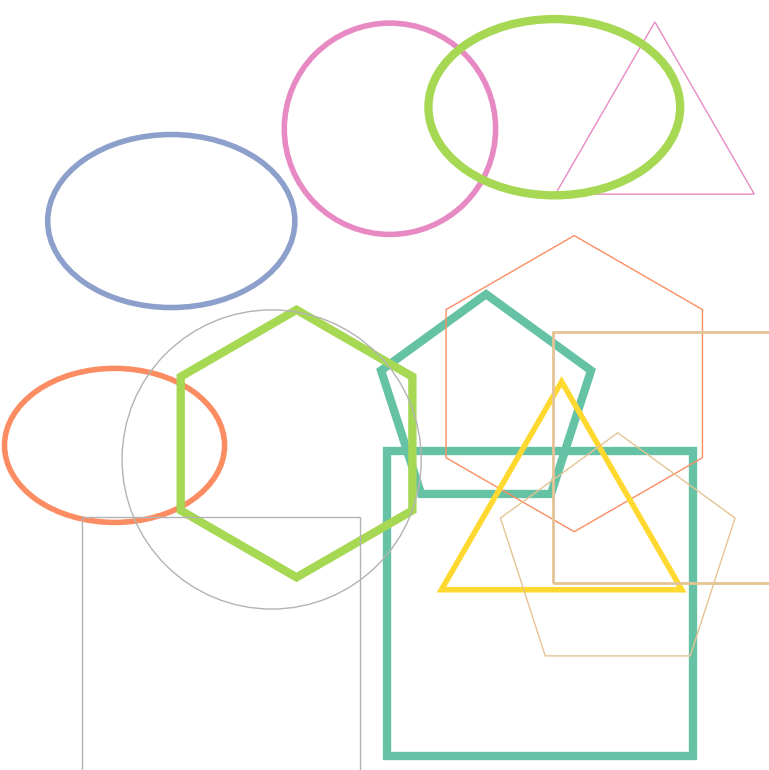[{"shape": "square", "thickness": 3, "radius": 0.99, "center": [0.701, 0.216]}, {"shape": "pentagon", "thickness": 3, "radius": 0.72, "center": [0.631, 0.475]}, {"shape": "hexagon", "thickness": 0.5, "radius": 0.96, "center": [0.746, 0.502]}, {"shape": "oval", "thickness": 2, "radius": 0.71, "center": [0.149, 0.422]}, {"shape": "oval", "thickness": 2, "radius": 0.8, "center": [0.222, 0.713]}, {"shape": "circle", "thickness": 2, "radius": 0.69, "center": [0.506, 0.833]}, {"shape": "triangle", "thickness": 0.5, "radius": 0.75, "center": [0.85, 0.822]}, {"shape": "hexagon", "thickness": 3, "radius": 0.87, "center": [0.385, 0.424]}, {"shape": "oval", "thickness": 3, "radius": 0.82, "center": [0.72, 0.861]}, {"shape": "triangle", "thickness": 2, "radius": 0.9, "center": [0.729, 0.324]}, {"shape": "square", "thickness": 1, "radius": 0.82, "center": [0.881, 0.405]}, {"shape": "pentagon", "thickness": 0.5, "radius": 0.8, "center": [0.802, 0.278]}, {"shape": "square", "thickness": 0.5, "radius": 0.9, "center": [0.287, 0.149]}, {"shape": "circle", "thickness": 0.5, "radius": 0.97, "center": [0.353, 0.403]}]